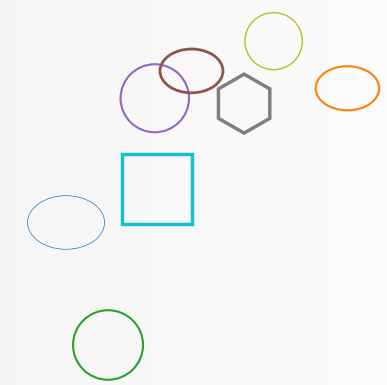[{"shape": "oval", "thickness": 0.5, "radius": 0.5, "center": [0.17, 0.422]}, {"shape": "oval", "thickness": 1.5, "radius": 0.41, "center": [0.897, 0.771]}, {"shape": "circle", "thickness": 1.5, "radius": 0.45, "center": [0.279, 0.104]}, {"shape": "circle", "thickness": 1.5, "radius": 0.44, "center": [0.399, 0.745]}, {"shape": "oval", "thickness": 2, "radius": 0.41, "center": [0.494, 0.816]}, {"shape": "hexagon", "thickness": 2.5, "radius": 0.38, "center": [0.63, 0.731]}, {"shape": "circle", "thickness": 1, "radius": 0.37, "center": [0.706, 0.893]}, {"shape": "square", "thickness": 2.5, "radius": 0.46, "center": [0.405, 0.51]}]